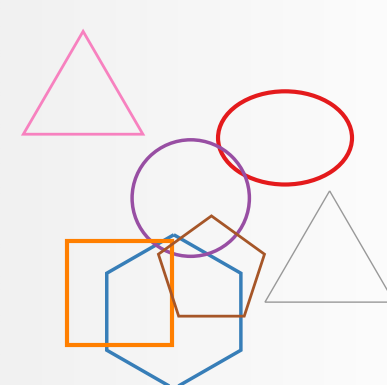[{"shape": "oval", "thickness": 3, "radius": 0.86, "center": [0.736, 0.642]}, {"shape": "hexagon", "thickness": 2.5, "radius": 1.0, "center": [0.449, 0.19]}, {"shape": "circle", "thickness": 2.5, "radius": 0.76, "center": [0.492, 0.486]}, {"shape": "square", "thickness": 3, "radius": 0.68, "center": [0.309, 0.24]}, {"shape": "pentagon", "thickness": 2, "radius": 0.72, "center": [0.546, 0.295]}, {"shape": "triangle", "thickness": 2, "radius": 0.89, "center": [0.214, 0.74]}, {"shape": "triangle", "thickness": 1, "radius": 0.96, "center": [0.851, 0.312]}]